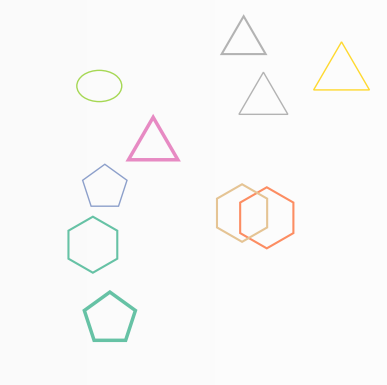[{"shape": "pentagon", "thickness": 2.5, "radius": 0.35, "center": [0.284, 0.172]}, {"shape": "hexagon", "thickness": 1.5, "radius": 0.36, "center": [0.24, 0.364]}, {"shape": "hexagon", "thickness": 1.5, "radius": 0.4, "center": [0.688, 0.434]}, {"shape": "pentagon", "thickness": 1, "radius": 0.3, "center": [0.271, 0.513]}, {"shape": "triangle", "thickness": 2.5, "radius": 0.37, "center": [0.395, 0.622]}, {"shape": "oval", "thickness": 1, "radius": 0.29, "center": [0.256, 0.777]}, {"shape": "triangle", "thickness": 1, "radius": 0.42, "center": [0.881, 0.808]}, {"shape": "hexagon", "thickness": 1.5, "radius": 0.37, "center": [0.625, 0.447]}, {"shape": "triangle", "thickness": 1, "radius": 0.36, "center": [0.68, 0.74]}, {"shape": "triangle", "thickness": 1.5, "radius": 0.33, "center": [0.629, 0.892]}]